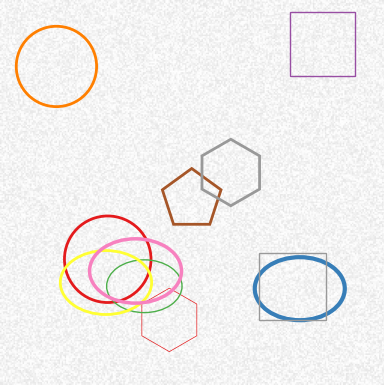[{"shape": "circle", "thickness": 2, "radius": 0.56, "center": [0.28, 0.327]}, {"shape": "hexagon", "thickness": 0.5, "radius": 0.41, "center": [0.44, 0.169]}, {"shape": "oval", "thickness": 3, "radius": 0.58, "center": [0.779, 0.25]}, {"shape": "oval", "thickness": 1, "radius": 0.49, "center": [0.375, 0.257]}, {"shape": "square", "thickness": 1, "radius": 0.42, "center": [0.838, 0.885]}, {"shape": "circle", "thickness": 2, "radius": 0.52, "center": [0.147, 0.827]}, {"shape": "oval", "thickness": 2, "radius": 0.59, "center": [0.275, 0.266]}, {"shape": "pentagon", "thickness": 2, "radius": 0.4, "center": [0.498, 0.482]}, {"shape": "oval", "thickness": 2.5, "radius": 0.6, "center": [0.352, 0.296]}, {"shape": "square", "thickness": 1, "radius": 0.43, "center": [0.76, 0.256]}, {"shape": "hexagon", "thickness": 2, "radius": 0.43, "center": [0.599, 0.552]}]